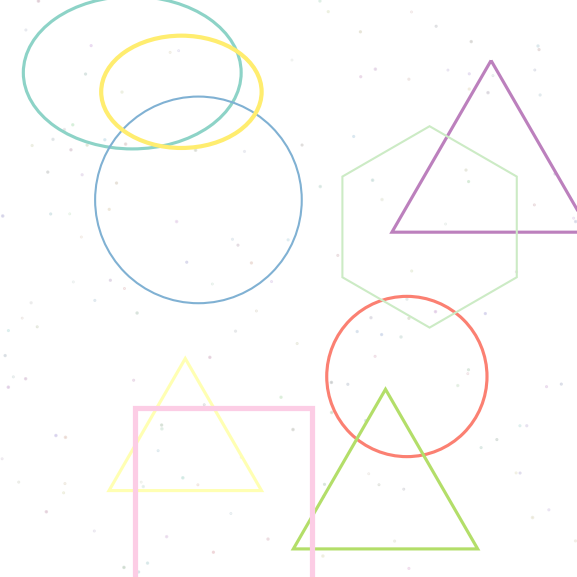[{"shape": "oval", "thickness": 1.5, "radius": 0.94, "center": [0.229, 0.873]}, {"shape": "triangle", "thickness": 1.5, "radius": 0.76, "center": [0.321, 0.226]}, {"shape": "circle", "thickness": 1.5, "radius": 0.69, "center": [0.705, 0.347]}, {"shape": "circle", "thickness": 1, "radius": 0.89, "center": [0.344, 0.653]}, {"shape": "triangle", "thickness": 1.5, "radius": 0.92, "center": [0.668, 0.141]}, {"shape": "square", "thickness": 2.5, "radius": 0.76, "center": [0.387, 0.139]}, {"shape": "triangle", "thickness": 1.5, "radius": 0.99, "center": [0.85, 0.696]}, {"shape": "hexagon", "thickness": 1, "radius": 0.87, "center": [0.744, 0.606]}, {"shape": "oval", "thickness": 2, "radius": 0.69, "center": [0.314, 0.84]}]